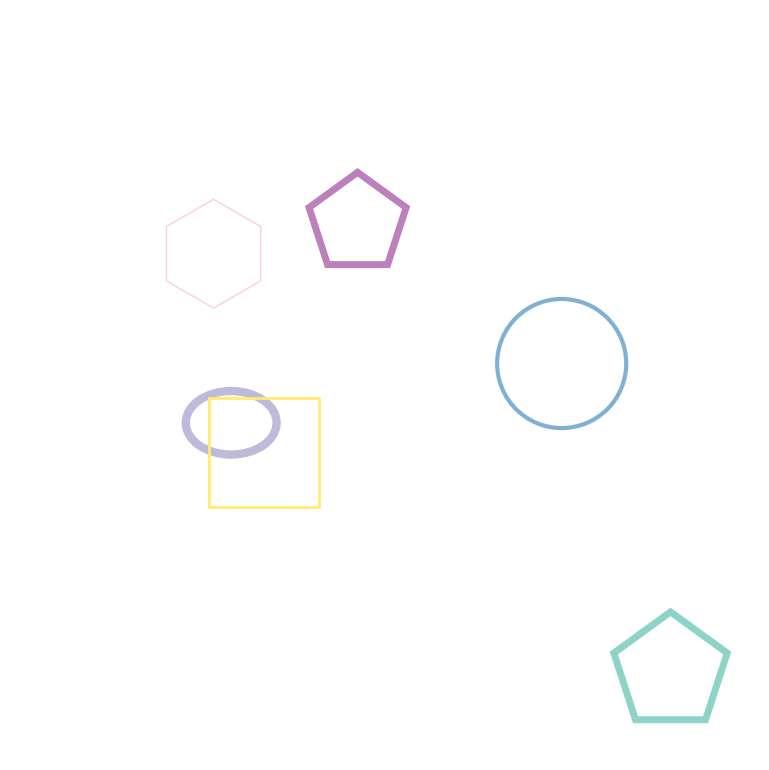[{"shape": "pentagon", "thickness": 2.5, "radius": 0.39, "center": [0.871, 0.128]}, {"shape": "oval", "thickness": 3, "radius": 0.29, "center": [0.3, 0.451]}, {"shape": "circle", "thickness": 1.5, "radius": 0.42, "center": [0.729, 0.528]}, {"shape": "hexagon", "thickness": 0.5, "radius": 0.35, "center": [0.277, 0.671]}, {"shape": "pentagon", "thickness": 2.5, "radius": 0.33, "center": [0.464, 0.71]}, {"shape": "square", "thickness": 1, "radius": 0.36, "center": [0.343, 0.412]}]